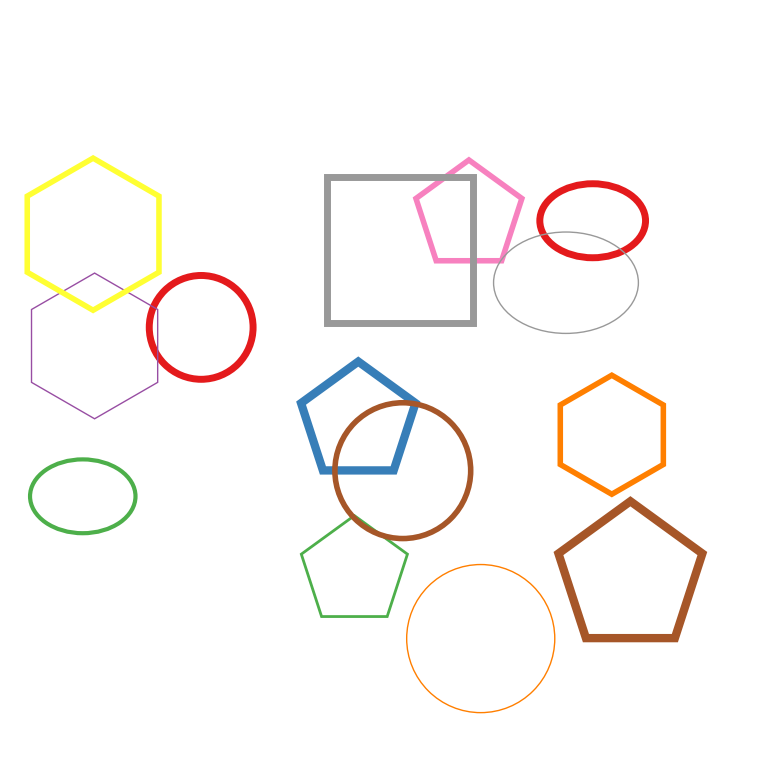[{"shape": "oval", "thickness": 2.5, "radius": 0.34, "center": [0.77, 0.713]}, {"shape": "circle", "thickness": 2.5, "radius": 0.34, "center": [0.261, 0.575]}, {"shape": "pentagon", "thickness": 3, "radius": 0.39, "center": [0.465, 0.452]}, {"shape": "oval", "thickness": 1.5, "radius": 0.34, "center": [0.107, 0.355]}, {"shape": "pentagon", "thickness": 1, "radius": 0.36, "center": [0.46, 0.258]}, {"shape": "hexagon", "thickness": 0.5, "radius": 0.47, "center": [0.123, 0.551]}, {"shape": "circle", "thickness": 0.5, "radius": 0.48, "center": [0.624, 0.171]}, {"shape": "hexagon", "thickness": 2, "radius": 0.39, "center": [0.795, 0.435]}, {"shape": "hexagon", "thickness": 2, "radius": 0.49, "center": [0.121, 0.696]}, {"shape": "pentagon", "thickness": 3, "radius": 0.49, "center": [0.819, 0.251]}, {"shape": "circle", "thickness": 2, "radius": 0.44, "center": [0.523, 0.389]}, {"shape": "pentagon", "thickness": 2, "radius": 0.36, "center": [0.609, 0.72]}, {"shape": "square", "thickness": 2.5, "radius": 0.47, "center": [0.519, 0.675]}, {"shape": "oval", "thickness": 0.5, "radius": 0.47, "center": [0.735, 0.633]}]